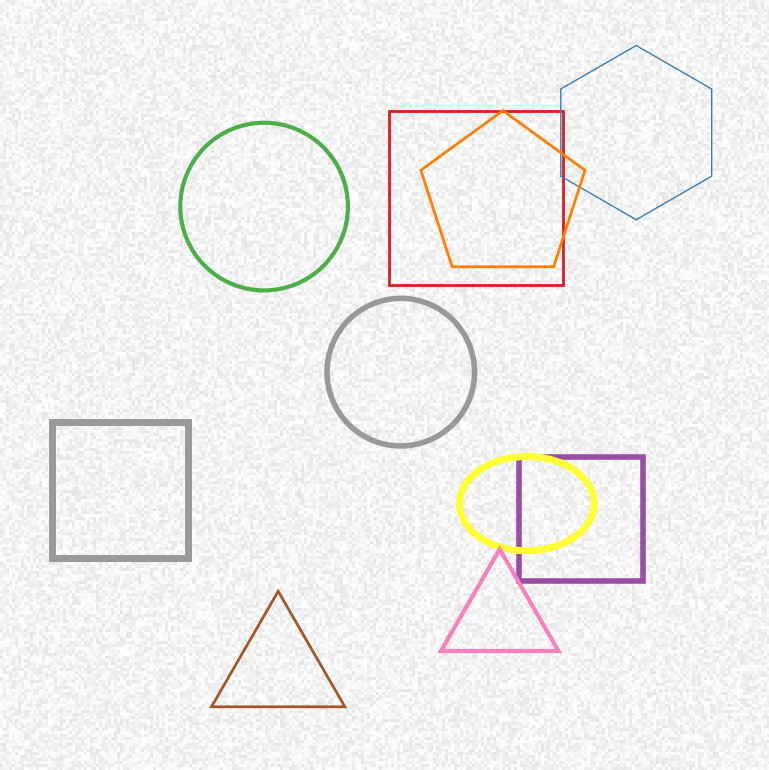[{"shape": "square", "thickness": 1, "radius": 0.56, "center": [0.618, 0.743]}, {"shape": "hexagon", "thickness": 0.5, "radius": 0.57, "center": [0.826, 0.828]}, {"shape": "circle", "thickness": 1.5, "radius": 0.54, "center": [0.343, 0.732]}, {"shape": "square", "thickness": 2, "radius": 0.4, "center": [0.754, 0.326]}, {"shape": "pentagon", "thickness": 1, "radius": 0.56, "center": [0.653, 0.744]}, {"shape": "oval", "thickness": 2.5, "radius": 0.44, "center": [0.684, 0.346]}, {"shape": "triangle", "thickness": 1, "radius": 0.5, "center": [0.361, 0.132]}, {"shape": "triangle", "thickness": 1.5, "radius": 0.44, "center": [0.649, 0.199]}, {"shape": "circle", "thickness": 2, "radius": 0.48, "center": [0.521, 0.517]}, {"shape": "square", "thickness": 2.5, "radius": 0.44, "center": [0.156, 0.364]}]